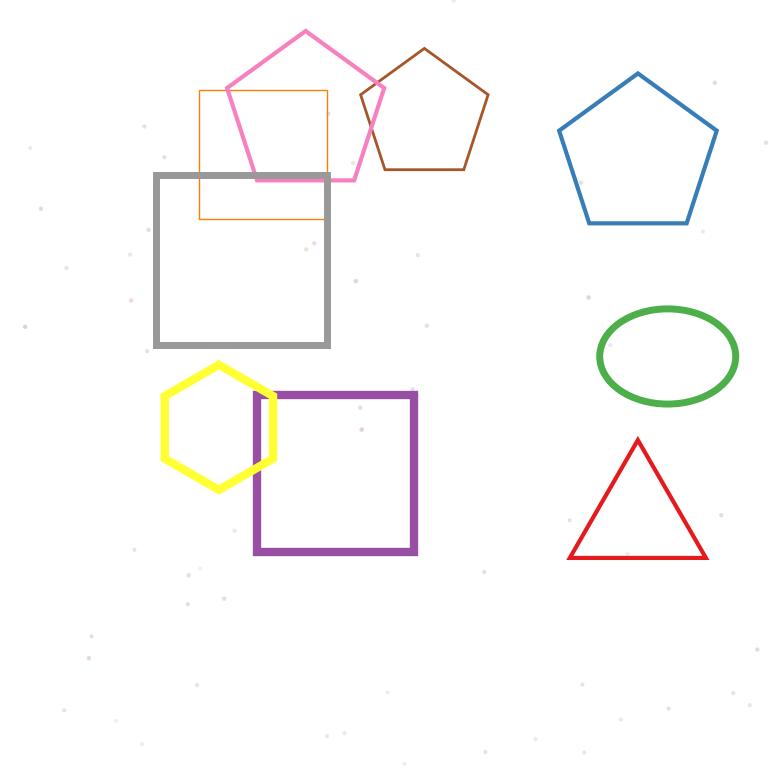[{"shape": "triangle", "thickness": 1.5, "radius": 0.51, "center": [0.828, 0.326]}, {"shape": "pentagon", "thickness": 1.5, "radius": 0.54, "center": [0.829, 0.797]}, {"shape": "oval", "thickness": 2.5, "radius": 0.44, "center": [0.867, 0.537]}, {"shape": "square", "thickness": 3, "radius": 0.51, "center": [0.436, 0.385]}, {"shape": "square", "thickness": 0.5, "radius": 0.42, "center": [0.342, 0.799]}, {"shape": "hexagon", "thickness": 3, "radius": 0.41, "center": [0.284, 0.445]}, {"shape": "pentagon", "thickness": 1, "radius": 0.44, "center": [0.551, 0.85]}, {"shape": "pentagon", "thickness": 1.5, "radius": 0.54, "center": [0.397, 0.852]}, {"shape": "square", "thickness": 2.5, "radius": 0.55, "center": [0.314, 0.663]}]